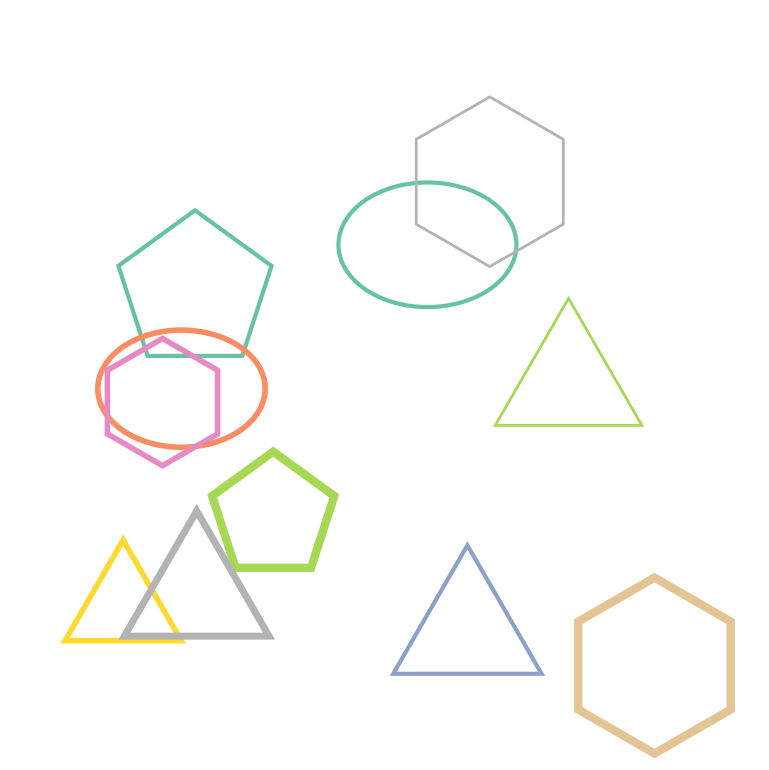[{"shape": "pentagon", "thickness": 1.5, "radius": 0.52, "center": [0.253, 0.622]}, {"shape": "oval", "thickness": 1.5, "radius": 0.58, "center": [0.555, 0.682]}, {"shape": "oval", "thickness": 2, "radius": 0.54, "center": [0.236, 0.495]}, {"shape": "triangle", "thickness": 1.5, "radius": 0.56, "center": [0.607, 0.181]}, {"shape": "hexagon", "thickness": 2, "radius": 0.41, "center": [0.211, 0.478]}, {"shape": "triangle", "thickness": 1, "radius": 0.55, "center": [0.738, 0.503]}, {"shape": "pentagon", "thickness": 3, "radius": 0.42, "center": [0.355, 0.33]}, {"shape": "triangle", "thickness": 2, "radius": 0.44, "center": [0.16, 0.211]}, {"shape": "hexagon", "thickness": 3, "radius": 0.57, "center": [0.85, 0.136]}, {"shape": "triangle", "thickness": 2.5, "radius": 0.54, "center": [0.255, 0.228]}, {"shape": "hexagon", "thickness": 1, "radius": 0.55, "center": [0.636, 0.764]}]